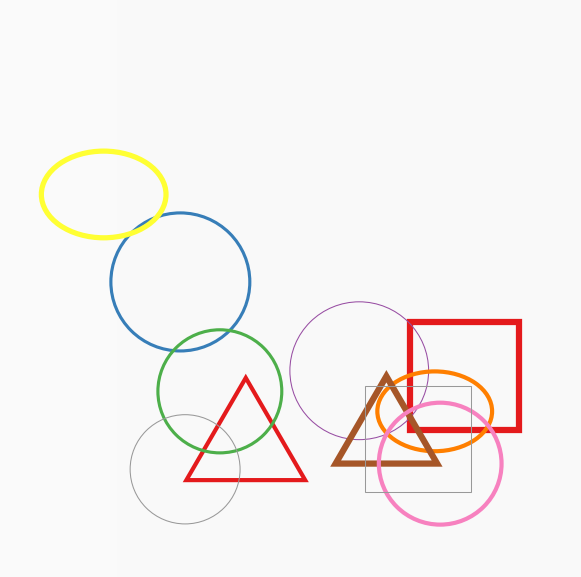[{"shape": "triangle", "thickness": 2, "radius": 0.59, "center": [0.423, 0.227]}, {"shape": "square", "thickness": 3, "radius": 0.47, "center": [0.8, 0.349]}, {"shape": "circle", "thickness": 1.5, "radius": 0.6, "center": [0.31, 0.511]}, {"shape": "circle", "thickness": 1.5, "radius": 0.53, "center": [0.378, 0.322]}, {"shape": "circle", "thickness": 0.5, "radius": 0.6, "center": [0.618, 0.357]}, {"shape": "oval", "thickness": 2, "radius": 0.49, "center": [0.748, 0.287]}, {"shape": "oval", "thickness": 2.5, "radius": 0.54, "center": [0.178, 0.662]}, {"shape": "triangle", "thickness": 3, "radius": 0.5, "center": [0.665, 0.247]}, {"shape": "circle", "thickness": 2, "radius": 0.53, "center": [0.757, 0.196]}, {"shape": "square", "thickness": 0.5, "radius": 0.46, "center": [0.719, 0.239]}, {"shape": "circle", "thickness": 0.5, "radius": 0.47, "center": [0.318, 0.186]}]